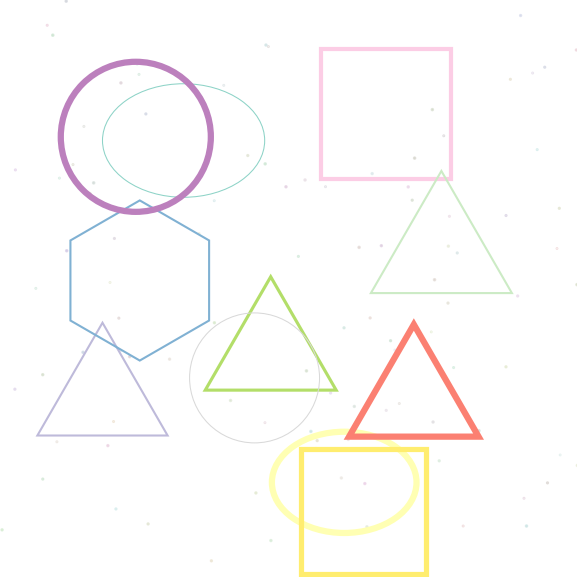[{"shape": "oval", "thickness": 0.5, "radius": 0.7, "center": [0.318, 0.756]}, {"shape": "oval", "thickness": 3, "radius": 0.63, "center": [0.596, 0.164]}, {"shape": "triangle", "thickness": 1, "radius": 0.65, "center": [0.177, 0.31]}, {"shape": "triangle", "thickness": 3, "radius": 0.65, "center": [0.717, 0.308]}, {"shape": "hexagon", "thickness": 1, "radius": 0.69, "center": [0.242, 0.513]}, {"shape": "triangle", "thickness": 1.5, "radius": 0.65, "center": [0.469, 0.389]}, {"shape": "square", "thickness": 2, "radius": 0.56, "center": [0.668, 0.802]}, {"shape": "circle", "thickness": 0.5, "radius": 0.56, "center": [0.441, 0.345]}, {"shape": "circle", "thickness": 3, "radius": 0.65, "center": [0.235, 0.762]}, {"shape": "triangle", "thickness": 1, "radius": 0.7, "center": [0.764, 0.562]}, {"shape": "square", "thickness": 2.5, "radius": 0.54, "center": [0.629, 0.114]}]